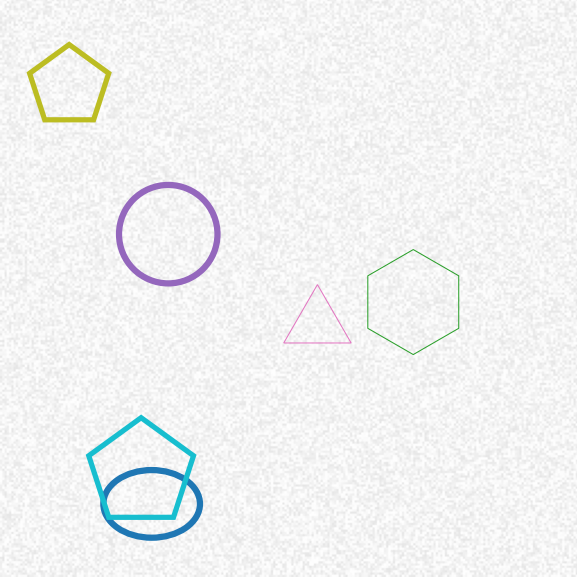[{"shape": "oval", "thickness": 3, "radius": 0.42, "center": [0.263, 0.127]}, {"shape": "hexagon", "thickness": 0.5, "radius": 0.45, "center": [0.716, 0.476]}, {"shape": "circle", "thickness": 3, "radius": 0.43, "center": [0.291, 0.594]}, {"shape": "triangle", "thickness": 0.5, "radius": 0.34, "center": [0.55, 0.439]}, {"shape": "pentagon", "thickness": 2.5, "radius": 0.36, "center": [0.12, 0.85]}, {"shape": "pentagon", "thickness": 2.5, "radius": 0.48, "center": [0.244, 0.18]}]